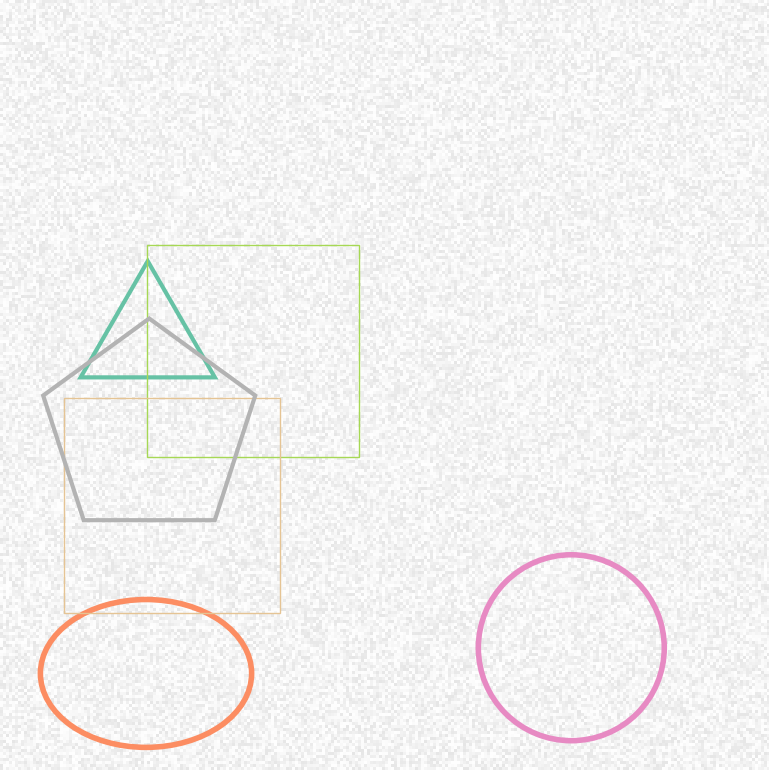[{"shape": "triangle", "thickness": 1.5, "radius": 0.5, "center": [0.192, 0.56]}, {"shape": "oval", "thickness": 2, "radius": 0.69, "center": [0.19, 0.125]}, {"shape": "circle", "thickness": 2, "radius": 0.6, "center": [0.742, 0.159]}, {"shape": "square", "thickness": 0.5, "radius": 0.69, "center": [0.329, 0.545]}, {"shape": "square", "thickness": 0.5, "radius": 0.7, "center": [0.223, 0.343]}, {"shape": "pentagon", "thickness": 1.5, "radius": 0.72, "center": [0.194, 0.442]}]